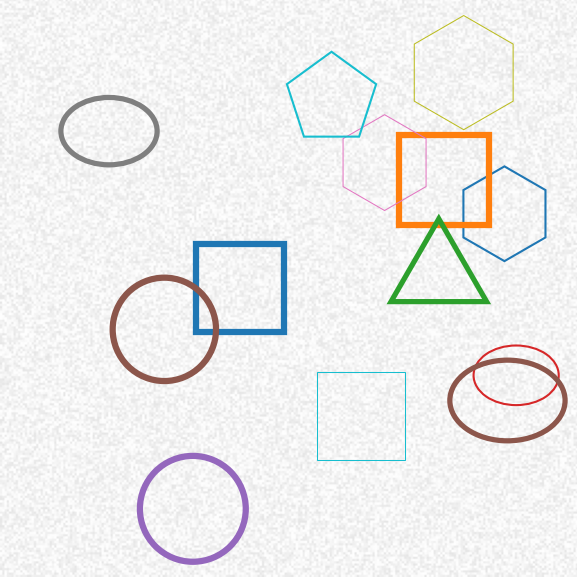[{"shape": "square", "thickness": 3, "radius": 0.38, "center": [0.416, 0.501]}, {"shape": "hexagon", "thickness": 1, "radius": 0.41, "center": [0.873, 0.629]}, {"shape": "square", "thickness": 3, "radius": 0.39, "center": [0.769, 0.688]}, {"shape": "triangle", "thickness": 2.5, "radius": 0.48, "center": [0.76, 0.525]}, {"shape": "oval", "thickness": 1, "radius": 0.37, "center": [0.894, 0.349]}, {"shape": "circle", "thickness": 3, "radius": 0.46, "center": [0.334, 0.118]}, {"shape": "oval", "thickness": 2.5, "radius": 0.5, "center": [0.879, 0.306]}, {"shape": "circle", "thickness": 3, "radius": 0.45, "center": [0.285, 0.429]}, {"shape": "hexagon", "thickness": 0.5, "radius": 0.41, "center": [0.666, 0.718]}, {"shape": "oval", "thickness": 2.5, "radius": 0.42, "center": [0.189, 0.772]}, {"shape": "hexagon", "thickness": 0.5, "radius": 0.49, "center": [0.803, 0.873]}, {"shape": "square", "thickness": 0.5, "radius": 0.38, "center": [0.625, 0.278]}, {"shape": "pentagon", "thickness": 1, "radius": 0.41, "center": [0.574, 0.828]}]